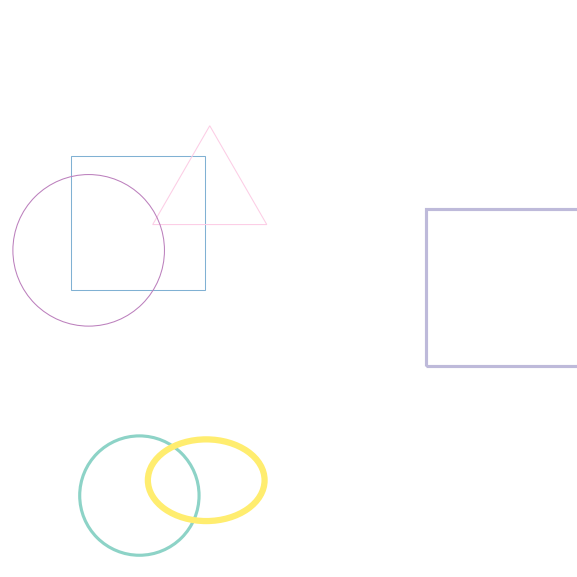[{"shape": "circle", "thickness": 1.5, "radius": 0.52, "center": [0.241, 0.141]}, {"shape": "square", "thickness": 1.5, "radius": 0.68, "center": [0.874, 0.502]}, {"shape": "square", "thickness": 0.5, "radius": 0.58, "center": [0.239, 0.612]}, {"shape": "triangle", "thickness": 0.5, "radius": 0.57, "center": [0.363, 0.667]}, {"shape": "circle", "thickness": 0.5, "radius": 0.66, "center": [0.154, 0.566]}, {"shape": "oval", "thickness": 3, "radius": 0.51, "center": [0.357, 0.168]}]